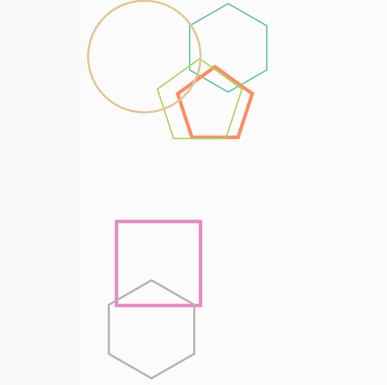[{"shape": "hexagon", "thickness": 1, "radius": 0.57, "center": [0.589, 0.876]}, {"shape": "pentagon", "thickness": 2.5, "radius": 0.51, "center": [0.555, 0.725]}, {"shape": "square", "thickness": 2.5, "radius": 0.55, "center": [0.408, 0.317]}, {"shape": "pentagon", "thickness": 1, "radius": 0.57, "center": [0.515, 0.733]}, {"shape": "circle", "thickness": 1.5, "radius": 0.73, "center": [0.372, 0.853]}, {"shape": "hexagon", "thickness": 1.5, "radius": 0.64, "center": [0.391, 0.145]}]